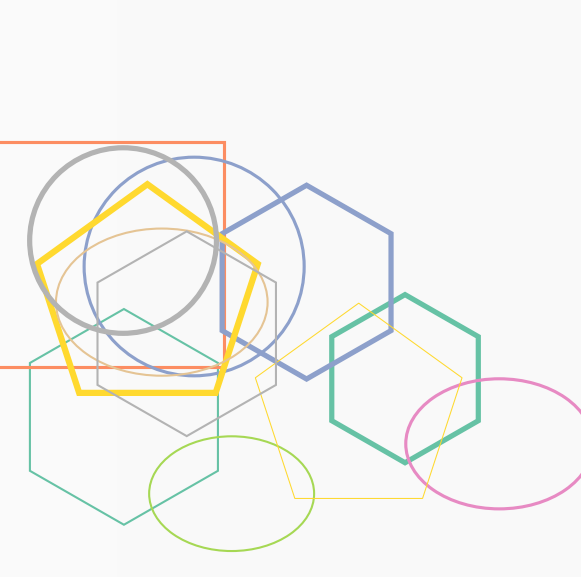[{"shape": "hexagon", "thickness": 2.5, "radius": 0.73, "center": [0.697, 0.343]}, {"shape": "hexagon", "thickness": 1, "radius": 0.93, "center": [0.213, 0.277]}, {"shape": "square", "thickness": 1.5, "radius": 0.97, "center": [0.191, 0.559]}, {"shape": "circle", "thickness": 1.5, "radius": 0.95, "center": [0.334, 0.538]}, {"shape": "hexagon", "thickness": 2.5, "radius": 0.84, "center": [0.527, 0.511]}, {"shape": "oval", "thickness": 1.5, "radius": 0.8, "center": [0.859, 0.231]}, {"shape": "oval", "thickness": 1, "radius": 0.71, "center": [0.399, 0.144]}, {"shape": "pentagon", "thickness": 0.5, "radius": 0.93, "center": [0.617, 0.287]}, {"shape": "pentagon", "thickness": 3, "radius": 1.0, "center": [0.254, 0.48]}, {"shape": "oval", "thickness": 1, "radius": 0.91, "center": [0.278, 0.476]}, {"shape": "circle", "thickness": 2.5, "radius": 0.8, "center": [0.212, 0.583]}, {"shape": "hexagon", "thickness": 1, "radius": 0.89, "center": [0.321, 0.421]}]